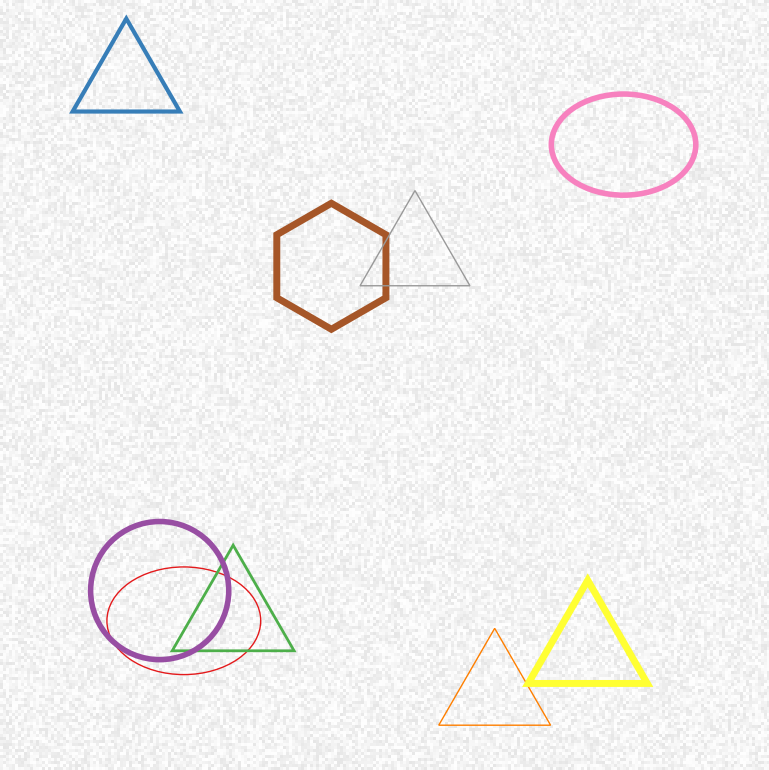[{"shape": "oval", "thickness": 0.5, "radius": 0.5, "center": [0.239, 0.194]}, {"shape": "triangle", "thickness": 1.5, "radius": 0.4, "center": [0.164, 0.895]}, {"shape": "triangle", "thickness": 1, "radius": 0.46, "center": [0.303, 0.201]}, {"shape": "circle", "thickness": 2, "radius": 0.45, "center": [0.207, 0.233]}, {"shape": "triangle", "thickness": 0.5, "radius": 0.42, "center": [0.642, 0.1]}, {"shape": "triangle", "thickness": 2.5, "radius": 0.45, "center": [0.763, 0.157]}, {"shape": "hexagon", "thickness": 2.5, "radius": 0.41, "center": [0.43, 0.654]}, {"shape": "oval", "thickness": 2, "radius": 0.47, "center": [0.81, 0.812]}, {"shape": "triangle", "thickness": 0.5, "radius": 0.41, "center": [0.539, 0.67]}]